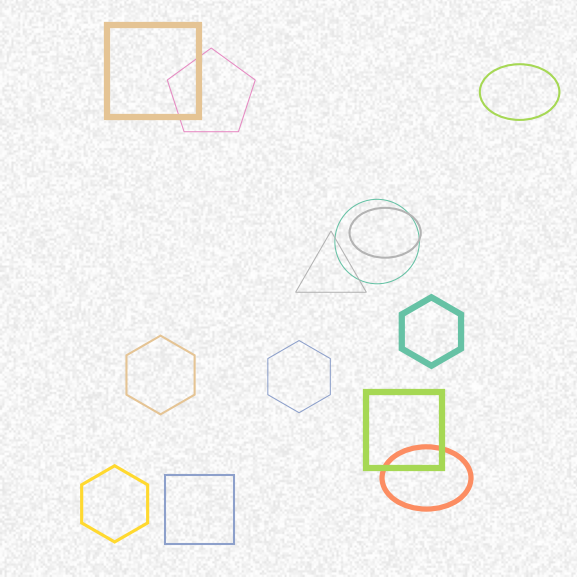[{"shape": "hexagon", "thickness": 3, "radius": 0.3, "center": [0.747, 0.425]}, {"shape": "circle", "thickness": 0.5, "radius": 0.37, "center": [0.653, 0.581]}, {"shape": "oval", "thickness": 2.5, "radius": 0.39, "center": [0.739, 0.172]}, {"shape": "hexagon", "thickness": 0.5, "radius": 0.31, "center": [0.518, 0.347]}, {"shape": "square", "thickness": 1, "radius": 0.3, "center": [0.346, 0.117]}, {"shape": "pentagon", "thickness": 0.5, "radius": 0.4, "center": [0.366, 0.836]}, {"shape": "square", "thickness": 3, "radius": 0.33, "center": [0.7, 0.254]}, {"shape": "oval", "thickness": 1, "radius": 0.34, "center": [0.9, 0.84]}, {"shape": "hexagon", "thickness": 1.5, "radius": 0.33, "center": [0.199, 0.127]}, {"shape": "hexagon", "thickness": 1, "radius": 0.34, "center": [0.278, 0.35]}, {"shape": "square", "thickness": 3, "radius": 0.4, "center": [0.265, 0.876]}, {"shape": "triangle", "thickness": 0.5, "radius": 0.35, "center": [0.573, 0.528]}, {"shape": "oval", "thickness": 1, "radius": 0.31, "center": [0.667, 0.596]}]